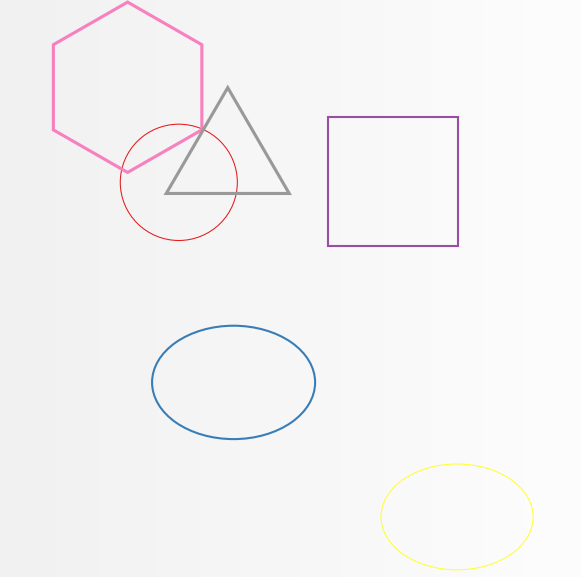[{"shape": "circle", "thickness": 0.5, "radius": 0.5, "center": [0.308, 0.683]}, {"shape": "oval", "thickness": 1, "radius": 0.7, "center": [0.402, 0.337]}, {"shape": "square", "thickness": 1, "radius": 0.56, "center": [0.676, 0.685]}, {"shape": "oval", "thickness": 0.5, "radius": 0.65, "center": [0.786, 0.104]}, {"shape": "hexagon", "thickness": 1.5, "radius": 0.74, "center": [0.22, 0.848]}, {"shape": "triangle", "thickness": 1.5, "radius": 0.61, "center": [0.392, 0.725]}]